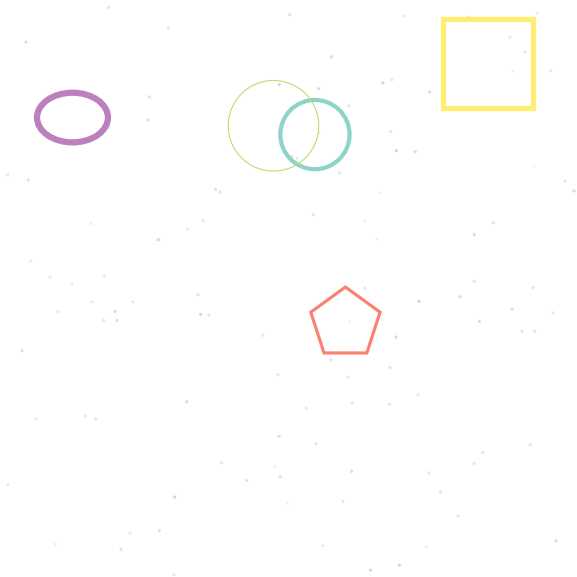[{"shape": "circle", "thickness": 2, "radius": 0.3, "center": [0.545, 0.766]}, {"shape": "pentagon", "thickness": 1.5, "radius": 0.32, "center": [0.598, 0.439]}, {"shape": "circle", "thickness": 0.5, "radius": 0.39, "center": [0.474, 0.781]}, {"shape": "oval", "thickness": 3, "radius": 0.31, "center": [0.126, 0.796]}, {"shape": "square", "thickness": 2.5, "radius": 0.39, "center": [0.845, 0.889]}]